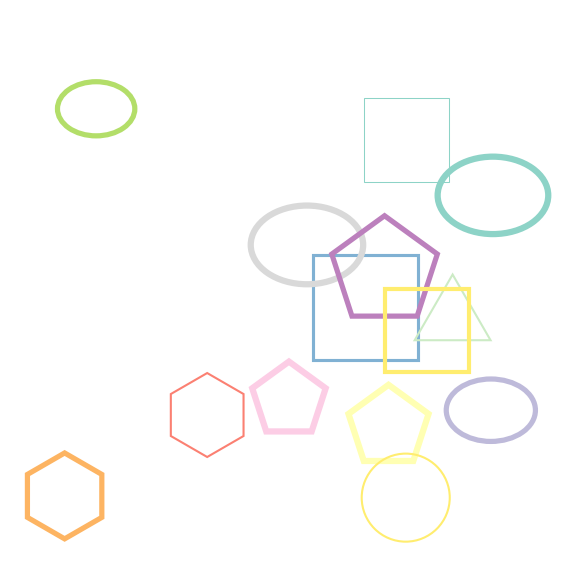[{"shape": "oval", "thickness": 3, "radius": 0.48, "center": [0.854, 0.661]}, {"shape": "square", "thickness": 0.5, "radius": 0.37, "center": [0.704, 0.757]}, {"shape": "pentagon", "thickness": 3, "radius": 0.36, "center": [0.673, 0.26]}, {"shape": "oval", "thickness": 2.5, "radius": 0.39, "center": [0.85, 0.289]}, {"shape": "hexagon", "thickness": 1, "radius": 0.36, "center": [0.359, 0.28]}, {"shape": "square", "thickness": 1.5, "radius": 0.46, "center": [0.632, 0.467]}, {"shape": "hexagon", "thickness": 2.5, "radius": 0.37, "center": [0.112, 0.14]}, {"shape": "oval", "thickness": 2.5, "radius": 0.33, "center": [0.166, 0.811]}, {"shape": "pentagon", "thickness": 3, "radius": 0.33, "center": [0.5, 0.306]}, {"shape": "oval", "thickness": 3, "radius": 0.49, "center": [0.532, 0.575]}, {"shape": "pentagon", "thickness": 2.5, "radius": 0.48, "center": [0.666, 0.529]}, {"shape": "triangle", "thickness": 1, "radius": 0.38, "center": [0.784, 0.448]}, {"shape": "square", "thickness": 2, "radius": 0.36, "center": [0.739, 0.426]}, {"shape": "circle", "thickness": 1, "radius": 0.38, "center": [0.703, 0.137]}]